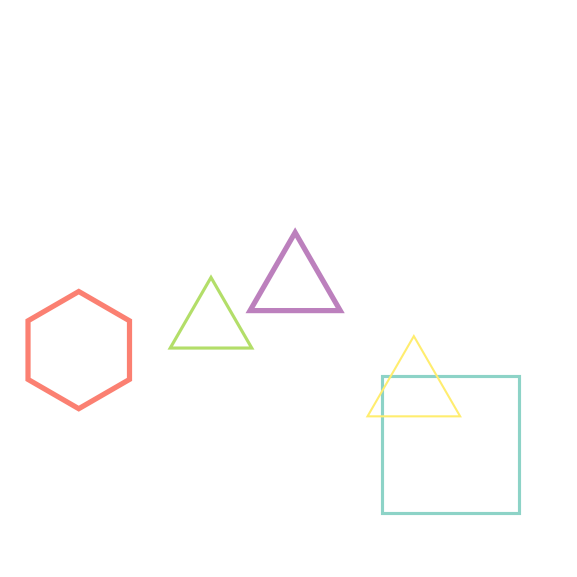[{"shape": "square", "thickness": 1.5, "radius": 0.59, "center": [0.78, 0.23]}, {"shape": "hexagon", "thickness": 2.5, "radius": 0.51, "center": [0.136, 0.393]}, {"shape": "triangle", "thickness": 1.5, "radius": 0.41, "center": [0.365, 0.437]}, {"shape": "triangle", "thickness": 2.5, "radius": 0.45, "center": [0.511, 0.506]}, {"shape": "triangle", "thickness": 1, "radius": 0.46, "center": [0.717, 0.324]}]